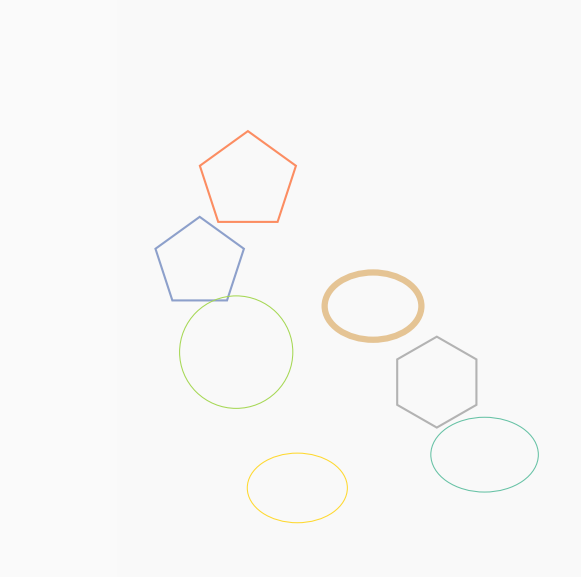[{"shape": "oval", "thickness": 0.5, "radius": 0.46, "center": [0.834, 0.212]}, {"shape": "pentagon", "thickness": 1, "radius": 0.43, "center": [0.426, 0.685]}, {"shape": "pentagon", "thickness": 1, "radius": 0.4, "center": [0.344, 0.544]}, {"shape": "circle", "thickness": 0.5, "radius": 0.49, "center": [0.406, 0.389]}, {"shape": "oval", "thickness": 0.5, "radius": 0.43, "center": [0.512, 0.154]}, {"shape": "oval", "thickness": 3, "radius": 0.42, "center": [0.642, 0.469]}, {"shape": "hexagon", "thickness": 1, "radius": 0.39, "center": [0.751, 0.337]}]